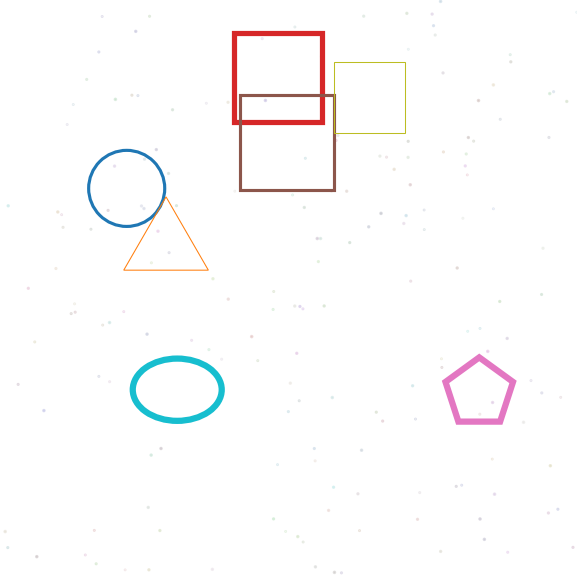[{"shape": "circle", "thickness": 1.5, "radius": 0.33, "center": [0.219, 0.673]}, {"shape": "triangle", "thickness": 0.5, "radius": 0.42, "center": [0.288, 0.574]}, {"shape": "square", "thickness": 2.5, "radius": 0.38, "center": [0.482, 0.865]}, {"shape": "square", "thickness": 1.5, "radius": 0.41, "center": [0.497, 0.752]}, {"shape": "pentagon", "thickness": 3, "radius": 0.31, "center": [0.83, 0.319]}, {"shape": "square", "thickness": 0.5, "radius": 0.31, "center": [0.64, 0.831]}, {"shape": "oval", "thickness": 3, "radius": 0.39, "center": [0.307, 0.324]}]